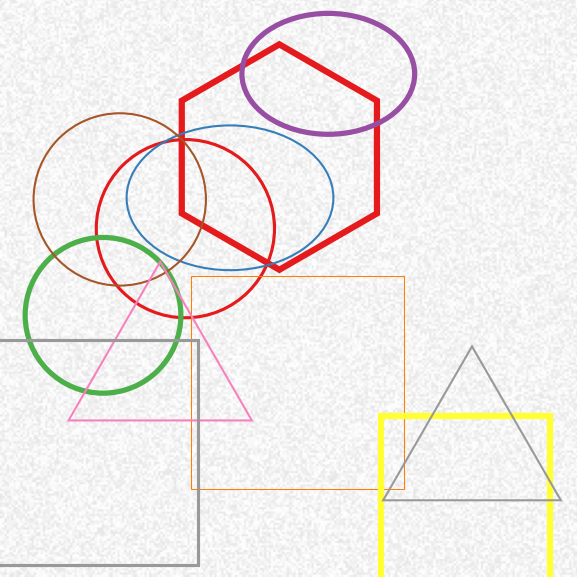[{"shape": "circle", "thickness": 1.5, "radius": 0.77, "center": [0.321, 0.603]}, {"shape": "hexagon", "thickness": 3, "radius": 0.98, "center": [0.484, 0.727]}, {"shape": "oval", "thickness": 1, "radius": 0.9, "center": [0.398, 0.657]}, {"shape": "circle", "thickness": 2.5, "radius": 0.67, "center": [0.178, 0.453]}, {"shape": "oval", "thickness": 2.5, "radius": 0.75, "center": [0.568, 0.871]}, {"shape": "square", "thickness": 0.5, "radius": 0.92, "center": [0.516, 0.337]}, {"shape": "square", "thickness": 3, "radius": 0.73, "center": [0.806, 0.132]}, {"shape": "circle", "thickness": 1, "radius": 0.75, "center": [0.207, 0.654]}, {"shape": "triangle", "thickness": 1, "radius": 0.92, "center": [0.277, 0.363]}, {"shape": "square", "thickness": 1.5, "radius": 0.97, "center": [0.149, 0.216]}, {"shape": "triangle", "thickness": 1, "radius": 0.89, "center": [0.817, 0.222]}]